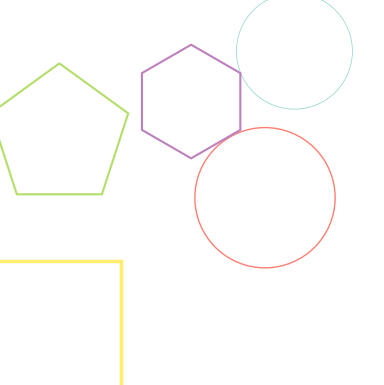[{"shape": "circle", "thickness": 0.5, "radius": 0.75, "center": [0.765, 0.867]}, {"shape": "circle", "thickness": 1, "radius": 0.91, "center": [0.688, 0.486]}, {"shape": "pentagon", "thickness": 1.5, "radius": 0.94, "center": [0.154, 0.647]}, {"shape": "hexagon", "thickness": 1.5, "radius": 0.74, "center": [0.496, 0.736]}, {"shape": "square", "thickness": 2.5, "radius": 0.97, "center": [0.12, 0.129]}]